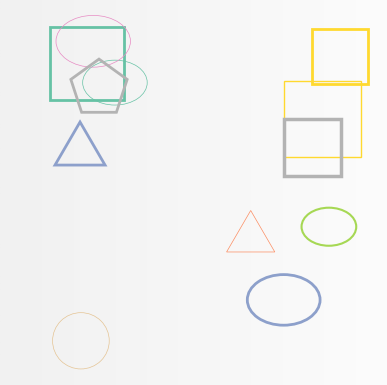[{"shape": "square", "thickness": 2, "radius": 0.47, "center": [0.225, 0.834]}, {"shape": "oval", "thickness": 0.5, "radius": 0.42, "center": [0.297, 0.785]}, {"shape": "triangle", "thickness": 0.5, "radius": 0.36, "center": [0.647, 0.381]}, {"shape": "triangle", "thickness": 2, "radius": 0.37, "center": [0.207, 0.609]}, {"shape": "oval", "thickness": 2, "radius": 0.47, "center": [0.732, 0.221]}, {"shape": "oval", "thickness": 0.5, "radius": 0.48, "center": [0.241, 0.893]}, {"shape": "oval", "thickness": 1.5, "radius": 0.35, "center": [0.849, 0.411]}, {"shape": "square", "thickness": 2, "radius": 0.36, "center": [0.877, 0.853]}, {"shape": "square", "thickness": 1, "radius": 0.49, "center": [0.833, 0.691]}, {"shape": "circle", "thickness": 0.5, "radius": 0.37, "center": [0.209, 0.115]}, {"shape": "pentagon", "thickness": 2, "radius": 0.38, "center": [0.255, 0.77]}, {"shape": "square", "thickness": 2.5, "radius": 0.37, "center": [0.806, 0.618]}]